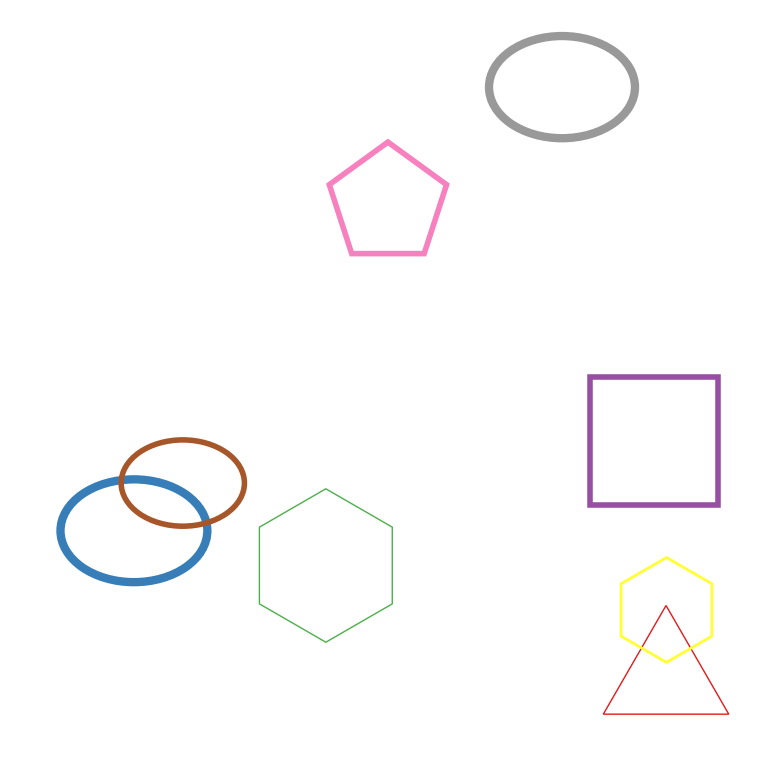[{"shape": "triangle", "thickness": 0.5, "radius": 0.47, "center": [0.865, 0.12]}, {"shape": "oval", "thickness": 3, "radius": 0.48, "center": [0.174, 0.311]}, {"shape": "hexagon", "thickness": 0.5, "radius": 0.5, "center": [0.423, 0.266]}, {"shape": "square", "thickness": 2, "radius": 0.42, "center": [0.849, 0.427]}, {"shape": "hexagon", "thickness": 1, "radius": 0.34, "center": [0.866, 0.208]}, {"shape": "oval", "thickness": 2, "radius": 0.4, "center": [0.237, 0.373]}, {"shape": "pentagon", "thickness": 2, "radius": 0.4, "center": [0.504, 0.735]}, {"shape": "oval", "thickness": 3, "radius": 0.47, "center": [0.73, 0.887]}]